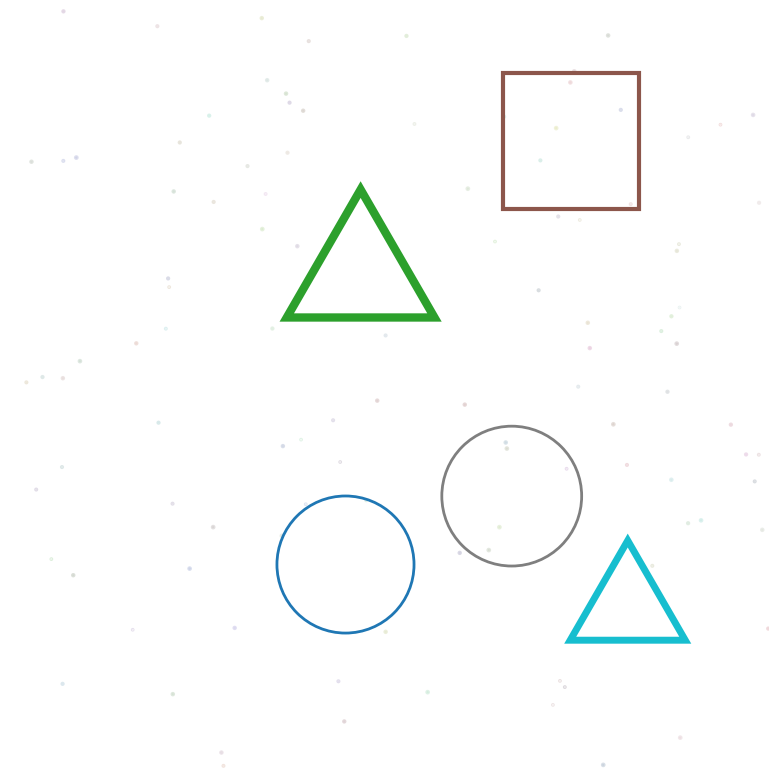[{"shape": "circle", "thickness": 1, "radius": 0.45, "center": [0.449, 0.267]}, {"shape": "triangle", "thickness": 3, "radius": 0.55, "center": [0.468, 0.643]}, {"shape": "square", "thickness": 1.5, "radius": 0.44, "center": [0.741, 0.817]}, {"shape": "circle", "thickness": 1, "radius": 0.45, "center": [0.665, 0.356]}, {"shape": "triangle", "thickness": 2.5, "radius": 0.43, "center": [0.815, 0.212]}]